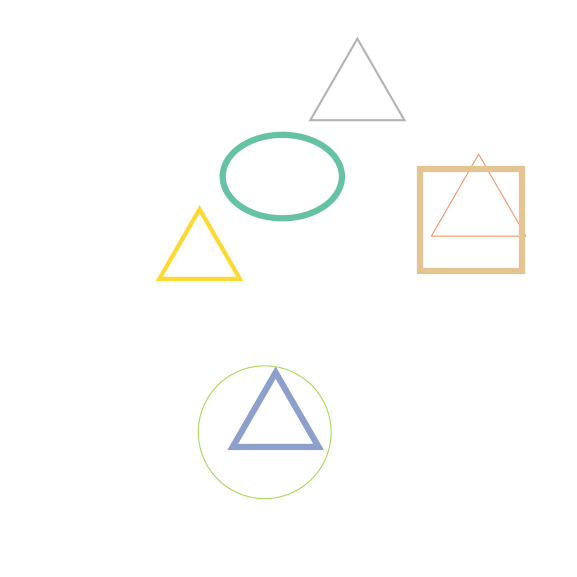[{"shape": "oval", "thickness": 3, "radius": 0.52, "center": [0.489, 0.693]}, {"shape": "triangle", "thickness": 0.5, "radius": 0.47, "center": [0.829, 0.637]}, {"shape": "triangle", "thickness": 3, "radius": 0.43, "center": [0.477, 0.268]}, {"shape": "circle", "thickness": 0.5, "radius": 0.58, "center": [0.458, 0.251]}, {"shape": "triangle", "thickness": 2, "radius": 0.4, "center": [0.346, 0.556]}, {"shape": "square", "thickness": 3, "radius": 0.44, "center": [0.815, 0.618]}, {"shape": "triangle", "thickness": 1, "radius": 0.47, "center": [0.619, 0.838]}]